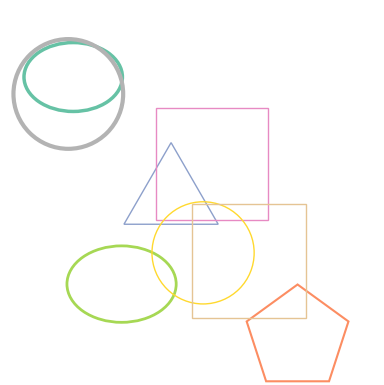[{"shape": "oval", "thickness": 2.5, "radius": 0.64, "center": [0.19, 0.8]}, {"shape": "pentagon", "thickness": 1.5, "radius": 0.69, "center": [0.773, 0.122]}, {"shape": "triangle", "thickness": 1, "radius": 0.71, "center": [0.444, 0.488]}, {"shape": "square", "thickness": 1, "radius": 0.73, "center": [0.55, 0.574]}, {"shape": "oval", "thickness": 2, "radius": 0.71, "center": [0.316, 0.262]}, {"shape": "circle", "thickness": 1, "radius": 0.66, "center": [0.527, 0.343]}, {"shape": "square", "thickness": 1, "radius": 0.74, "center": [0.646, 0.323]}, {"shape": "circle", "thickness": 3, "radius": 0.71, "center": [0.177, 0.756]}]